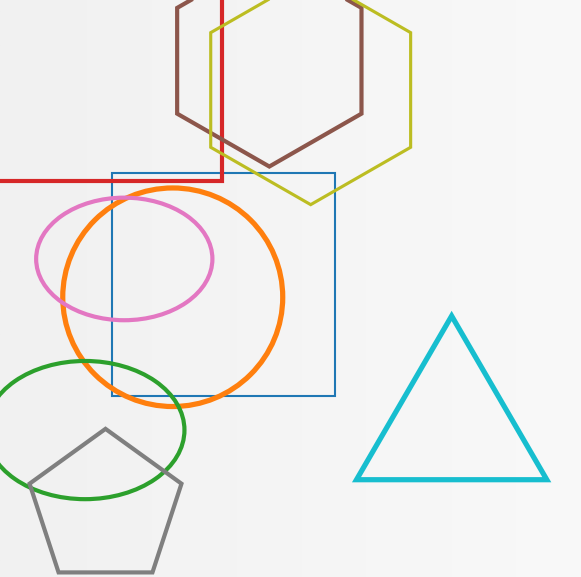[{"shape": "square", "thickness": 1, "radius": 0.96, "center": [0.385, 0.507]}, {"shape": "circle", "thickness": 2.5, "radius": 0.95, "center": [0.297, 0.484]}, {"shape": "oval", "thickness": 2, "radius": 0.85, "center": [0.146, 0.254]}, {"shape": "square", "thickness": 2, "radius": 0.98, "center": [0.186, 0.882]}, {"shape": "hexagon", "thickness": 2, "radius": 0.92, "center": [0.463, 0.894]}, {"shape": "oval", "thickness": 2, "radius": 0.76, "center": [0.214, 0.551]}, {"shape": "pentagon", "thickness": 2, "radius": 0.69, "center": [0.182, 0.119]}, {"shape": "hexagon", "thickness": 1.5, "radius": 0.99, "center": [0.535, 0.843]}, {"shape": "triangle", "thickness": 2.5, "radius": 0.95, "center": [0.777, 0.263]}]